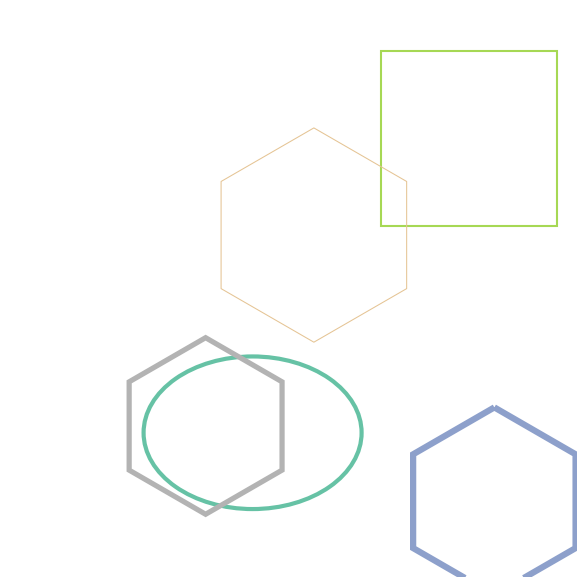[{"shape": "oval", "thickness": 2, "radius": 0.94, "center": [0.437, 0.25]}, {"shape": "hexagon", "thickness": 3, "radius": 0.81, "center": [0.856, 0.131]}, {"shape": "square", "thickness": 1, "radius": 0.76, "center": [0.812, 0.759]}, {"shape": "hexagon", "thickness": 0.5, "radius": 0.93, "center": [0.544, 0.592]}, {"shape": "hexagon", "thickness": 2.5, "radius": 0.76, "center": [0.356, 0.262]}]